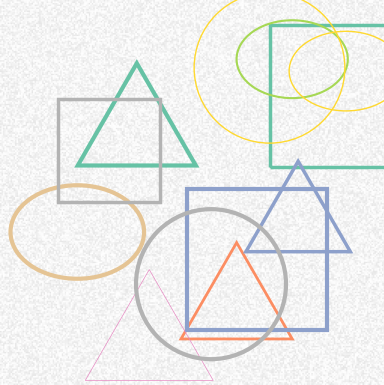[{"shape": "triangle", "thickness": 3, "radius": 0.89, "center": [0.355, 0.659]}, {"shape": "square", "thickness": 2.5, "radius": 0.92, "center": [0.886, 0.75]}, {"shape": "triangle", "thickness": 2, "radius": 0.83, "center": [0.615, 0.203]}, {"shape": "square", "thickness": 3, "radius": 0.91, "center": [0.668, 0.326]}, {"shape": "triangle", "thickness": 2.5, "radius": 0.78, "center": [0.774, 0.425]}, {"shape": "triangle", "thickness": 0.5, "radius": 0.96, "center": [0.388, 0.108]}, {"shape": "oval", "thickness": 1.5, "radius": 0.72, "center": [0.759, 0.846]}, {"shape": "circle", "thickness": 1, "radius": 0.98, "center": [0.7, 0.824]}, {"shape": "oval", "thickness": 1, "radius": 0.74, "center": [0.899, 0.815]}, {"shape": "oval", "thickness": 3, "radius": 0.87, "center": [0.201, 0.397]}, {"shape": "square", "thickness": 2.5, "radius": 0.67, "center": [0.284, 0.608]}, {"shape": "circle", "thickness": 3, "radius": 0.97, "center": [0.548, 0.262]}]